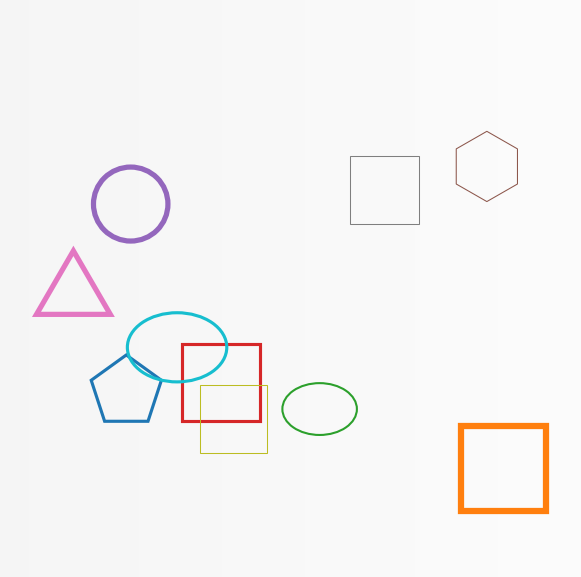[{"shape": "pentagon", "thickness": 1.5, "radius": 0.32, "center": [0.217, 0.321]}, {"shape": "square", "thickness": 3, "radius": 0.37, "center": [0.866, 0.188]}, {"shape": "oval", "thickness": 1, "radius": 0.32, "center": [0.55, 0.291]}, {"shape": "square", "thickness": 1.5, "radius": 0.33, "center": [0.38, 0.337]}, {"shape": "circle", "thickness": 2.5, "radius": 0.32, "center": [0.225, 0.646]}, {"shape": "hexagon", "thickness": 0.5, "radius": 0.3, "center": [0.838, 0.711]}, {"shape": "triangle", "thickness": 2.5, "radius": 0.37, "center": [0.126, 0.491]}, {"shape": "square", "thickness": 0.5, "radius": 0.29, "center": [0.661, 0.67]}, {"shape": "square", "thickness": 0.5, "radius": 0.29, "center": [0.402, 0.274]}, {"shape": "oval", "thickness": 1.5, "radius": 0.43, "center": [0.305, 0.398]}]